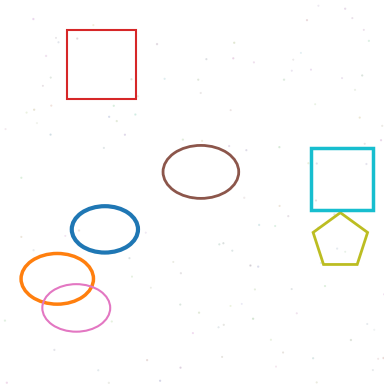[{"shape": "oval", "thickness": 3, "radius": 0.43, "center": [0.272, 0.404]}, {"shape": "oval", "thickness": 2.5, "radius": 0.47, "center": [0.149, 0.276]}, {"shape": "square", "thickness": 1.5, "radius": 0.45, "center": [0.264, 0.832]}, {"shape": "oval", "thickness": 2, "radius": 0.49, "center": [0.522, 0.554]}, {"shape": "oval", "thickness": 1.5, "radius": 0.44, "center": [0.198, 0.2]}, {"shape": "pentagon", "thickness": 2, "radius": 0.37, "center": [0.884, 0.373]}, {"shape": "square", "thickness": 2.5, "radius": 0.4, "center": [0.889, 0.534]}]